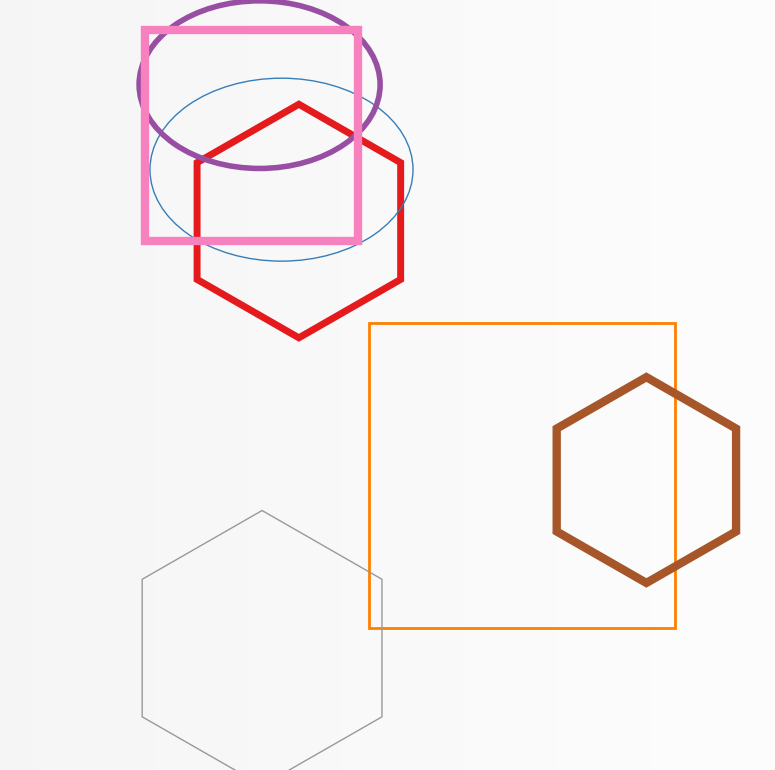[{"shape": "hexagon", "thickness": 2.5, "radius": 0.76, "center": [0.386, 0.713]}, {"shape": "oval", "thickness": 0.5, "radius": 0.85, "center": [0.363, 0.78]}, {"shape": "oval", "thickness": 2, "radius": 0.78, "center": [0.335, 0.89]}, {"shape": "square", "thickness": 1, "radius": 0.99, "center": [0.674, 0.382]}, {"shape": "hexagon", "thickness": 3, "radius": 0.67, "center": [0.834, 0.377]}, {"shape": "square", "thickness": 3, "radius": 0.69, "center": [0.324, 0.824]}, {"shape": "hexagon", "thickness": 0.5, "radius": 0.89, "center": [0.338, 0.158]}]